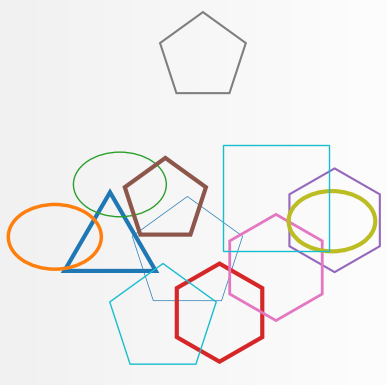[{"shape": "triangle", "thickness": 3, "radius": 0.68, "center": [0.284, 0.364]}, {"shape": "pentagon", "thickness": 0.5, "radius": 0.75, "center": [0.484, 0.34]}, {"shape": "oval", "thickness": 2.5, "radius": 0.6, "center": [0.141, 0.385]}, {"shape": "oval", "thickness": 1, "radius": 0.6, "center": [0.309, 0.521]}, {"shape": "hexagon", "thickness": 3, "radius": 0.64, "center": [0.567, 0.188]}, {"shape": "hexagon", "thickness": 1.5, "radius": 0.67, "center": [0.864, 0.428]}, {"shape": "pentagon", "thickness": 3, "radius": 0.55, "center": [0.427, 0.48]}, {"shape": "hexagon", "thickness": 2, "radius": 0.69, "center": [0.712, 0.305]}, {"shape": "pentagon", "thickness": 1.5, "radius": 0.58, "center": [0.524, 0.852]}, {"shape": "oval", "thickness": 3, "radius": 0.56, "center": [0.857, 0.425]}, {"shape": "pentagon", "thickness": 1, "radius": 0.72, "center": [0.421, 0.171]}, {"shape": "square", "thickness": 1, "radius": 0.68, "center": [0.712, 0.485]}]